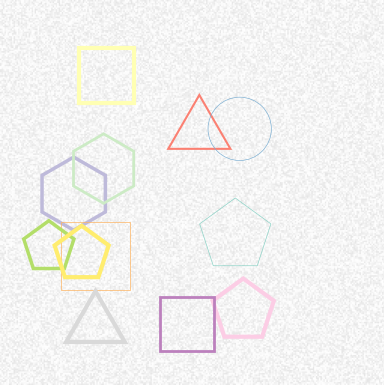[{"shape": "pentagon", "thickness": 0.5, "radius": 0.49, "center": [0.611, 0.388]}, {"shape": "square", "thickness": 3, "radius": 0.36, "center": [0.275, 0.803]}, {"shape": "hexagon", "thickness": 2.5, "radius": 0.47, "center": [0.191, 0.497]}, {"shape": "triangle", "thickness": 1.5, "radius": 0.47, "center": [0.518, 0.66]}, {"shape": "circle", "thickness": 0.5, "radius": 0.41, "center": [0.623, 0.665]}, {"shape": "square", "thickness": 0.5, "radius": 0.45, "center": [0.249, 0.335]}, {"shape": "pentagon", "thickness": 2.5, "radius": 0.34, "center": [0.127, 0.358]}, {"shape": "pentagon", "thickness": 3, "radius": 0.42, "center": [0.632, 0.193]}, {"shape": "triangle", "thickness": 3, "radius": 0.44, "center": [0.248, 0.156]}, {"shape": "square", "thickness": 2, "radius": 0.35, "center": [0.486, 0.158]}, {"shape": "hexagon", "thickness": 2, "radius": 0.45, "center": [0.269, 0.562]}, {"shape": "pentagon", "thickness": 3, "radius": 0.37, "center": [0.212, 0.34]}]